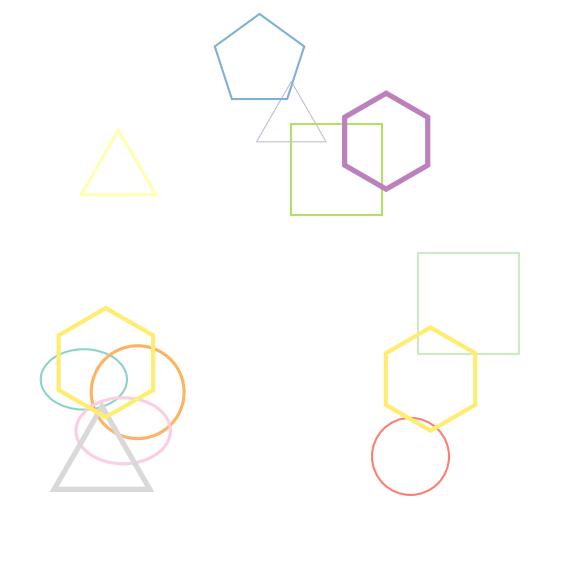[{"shape": "oval", "thickness": 1, "radius": 0.37, "center": [0.145, 0.342]}, {"shape": "triangle", "thickness": 1.5, "radius": 0.37, "center": [0.205, 0.699]}, {"shape": "triangle", "thickness": 0.5, "radius": 0.35, "center": [0.504, 0.788]}, {"shape": "circle", "thickness": 1, "radius": 0.33, "center": [0.711, 0.209]}, {"shape": "pentagon", "thickness": 1, "radius": 0.41, "center": [0.449, 0.894]}, {"shape": "circle", "thickness": 1.5, "radius": 0.4, "center": [0.238, 0.32]}, {"shape": "square", "thickness": 1, "radius": 0.39, "center": [0.583, 0.705]}, {"shape": "oval", "thickness": 1.5, "radius": 0.41, "center": [0.213, 0.253]}, {"shape": "triangle", "thickness": 2.5, "radius": 0.48, "center": [0.177, 0.2]}, {"shape": "hexagon", "thickness": 2.5, "radius": 0.42, "center": [0.669, 0.755]}, {"shape": "square", "thickness": 1, "radius": 0.44, "center": [0.811, 0.473]}, {"shape": "hexagon", "thickness": 2, "radius": 0.45, "center": [0.745, 0.343]}, {"shape": "hexagon", "thickness": 2, "radius": 0.47, "center": [0.183, 0.371]}]